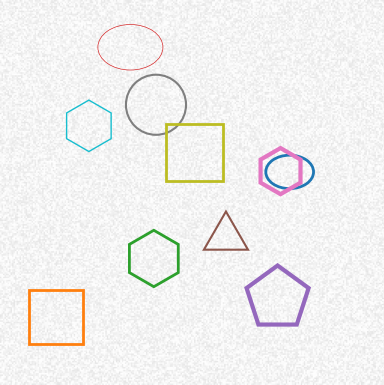[{"shape": "oval", "thickness": 2, "radius": 0.31, "center": [0.752, 0.554]}, {"shape": "square", "thickness": 2, "radius": 0.35, "center": [0.146, 0.176]}, {"shape": "hexagon", "thickness": 2, "radius": 0.37, "center": [0.4, 0.329]}, {"shape": "oval", "thickness": 0.5, "radius": 0.42, "center": [0.339, 0.877]}, {"shape": "pentagon", "thickness": 3, "radius": 0.42, "center": [0.721, 0.226]}, {"shape": "triangle", "thickness": 1.5, "radius": 0.33, "center": [0.587, 0.385]}, {"shape": "hexagon", "thickness": 3, "radius": 0.3, "center": [0.729, 0.556]}, {"shape": "circle", "thickness": 1.5, "radius": 0.39, "center": [0.405, 0.728]}, {"shape": "square", "thickness": 2, "radius": 0.37, "center": [0.506, 0.604]}, {"shape": "hexagon", "thickness": 1, "radius": 0.33, "center": [0.231, 0.673]}]